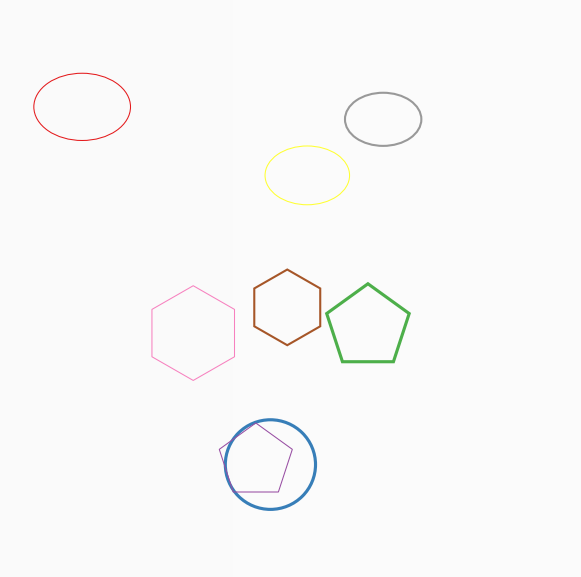[{"shape": "oval", "thickness": 0.5, "radius": 0.42, "center": [0.141, 0.814]}, {"shape": "circle", "thickness": 1.5, "radius": 0.39, "center": [0.465, 0.195]}, {"shape": "pentagon", "thickness": 1.5, "radius": 0.37, "center": [0.633, 0.433]}, {"shape": "pentagon", "thickness": 0.5, "radius": 0.33, "center": [0.44, 0.201]}, {"shape": "oval", "thickness": 0.5, "radius": 0.36, "center": [0.529, 0.695]}, {"shape": "hexagon", "thickness": 1, "radius": 0.33, "center": [0.494, 0.467]}, {"shape": "hexagon", "thickness": 0.5, "radius": 0.41, "center": [0.332, 0.422]}, {"shape": "oval", "thickness": 1, "radius": 0.33, "center": [0.659, 0.793]}]